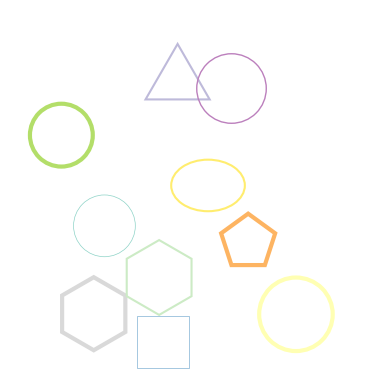[{"shape": "circle", "thickness": 0.5, "radius": 0.4, "center": [0.271, 0.413]}, {"shape": "circle", "thickness": 3, "radius": 0.48, "center": [0.769, 0.184]}, {"shape": "triangle", "thickness": 1.5, "radius": 0.48, "center": [0.461, 0.79]}, {"shape": "square", "thickness": 0.5, "radius": 0.34, "center": [0.424, 0.111]}, {"shape": "pentagon", "thickness": 3, "radius": 0.37, "center": [0.645, 0.371]}, {"shape": "circle", "thickness": 3, "radius": 0.41, "center": [0.159, 0.649]}, {"shape": "hexagon", "thickness": 3, "radius": 0.47, "center": [0.243, 0.185]}, {"shape": "circle", "thickness": 1, "radius": 0.45, "center": [0.601, 0.77]}, {"shape": "hexagon", "thickness": 1.5, "radius": 0.49, "center": [0.413, 0.279]}, {"shape": "oval", "thickness": 1.5, "radius": 0.48, "center": [0.54, 0.518]}]